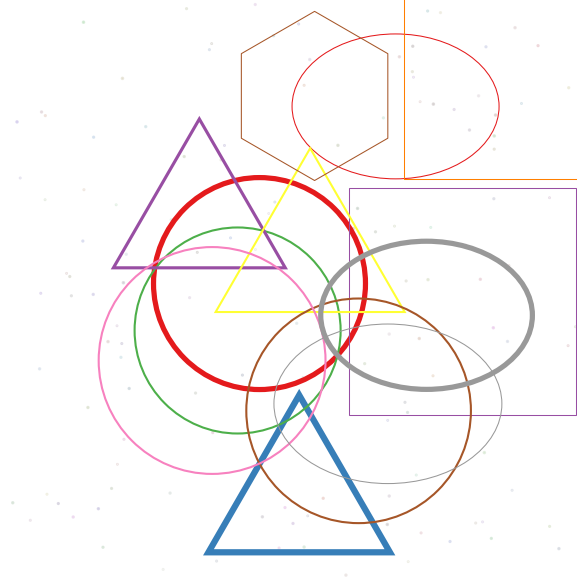[{"shape": "circle", "thickness": 2.5, "radius": 0.92, "center": [0.449, 0.508]}, {"shape": "oval", "thickness": 0.5, "radius": 0.9, "center": [0.685, 0.815]}, {"shape": "triangle", "thickness": 3, "radius": 0.91, "center": [0.518, 0.133]}, {"shape": "circle", "thickness": 1, "radius": 0.89, "center": [0.411, 0.427]}, {"shape": "triangle", "thickness": 1.5, "radius": 0.86, "center": [0.345, 0.621]}, {"shape": "square", "thickness": 0.5, "radius": 0.98, "center": [0.8, 0.477]}, {"shape": "square", "thickness": 0.5, "radius": 0.87, "center": [0.873, 0.863]}, {"shape": "triangle", "thickness": 1, "radius": 0.95, "center": [0.537, 0.553]}, {"shape": "hexagon", "thickness": 0.5, "radius": 0.73, "center": [0.545, 0.833]}, {"shape": "circle", "thickness": 1, "radius": 0.97, "center": [0.621, 0.288]}, {"shape": "circle", "thickness": 1, "radius": 0.98, "center": [0.367, 0.375]}, {"shape": "oval", "thickness": 2.5, "radius": 0.92, "center": [0.739, 0.453]}, {"shape": "oval", "thickness": 0.5, "radius": 0.99, "center": [0.672, 0.3]}]